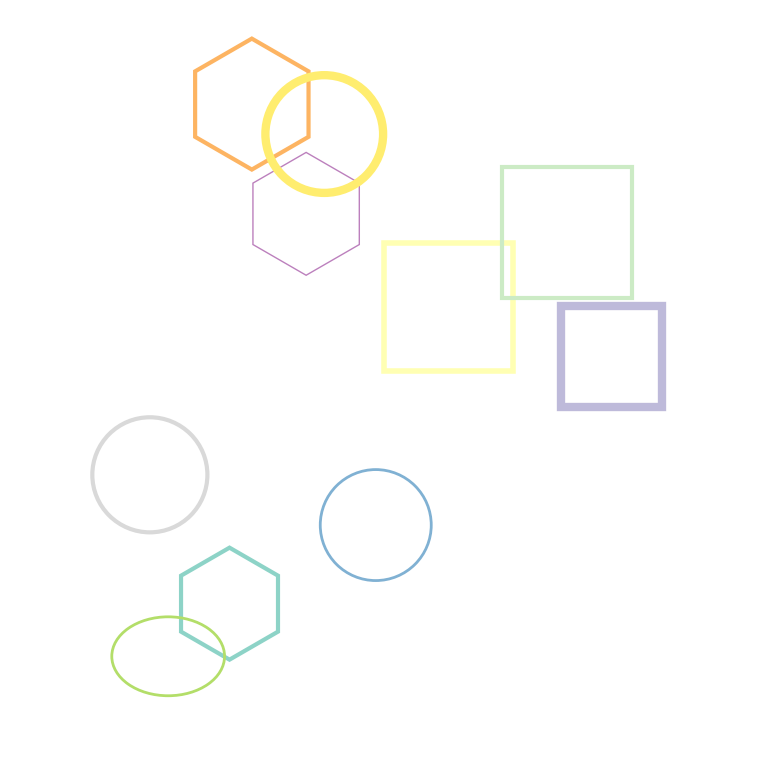[{"shape": "hexagon", "thickness": 1.5, "radius": 0.36, "center": [0.298, 0.216]}, {"shape": "square", "thickness": 2, "radius": 0.42, "center": [0.582, 0.602]}, {"shape": "square", "thickness": 3, "radius": 0.33, "center": [0.795, 0.538]}, {"shape": "circle", "thickness": 1, "radius": 0.36, "center": [0.488, 0.318]}, {"shape": "hexagon", "thickness": 1.5, "radius": 0.43, "center": [0.327, 0.865]}, {"shape": "oval", "thickness": 1, "radius": 0.37, "center": [0.218, 0.148]}, {"shape": "circle", "thickness": 1.5, "radius": 0.37, "center": [0.195, 0.383]}, {"shape": "hexagon", "thickness": 0.5, "radius": 0.4, "center": [0.398, 0.722]}, {"shape": "square", "thickness": 1.5, "radius": 0.42, "center": [0.736, 0.698]}, {"shape": "circle", "thickness": 3, "radius": 0.38, "center": [0.421, 0.826]}]